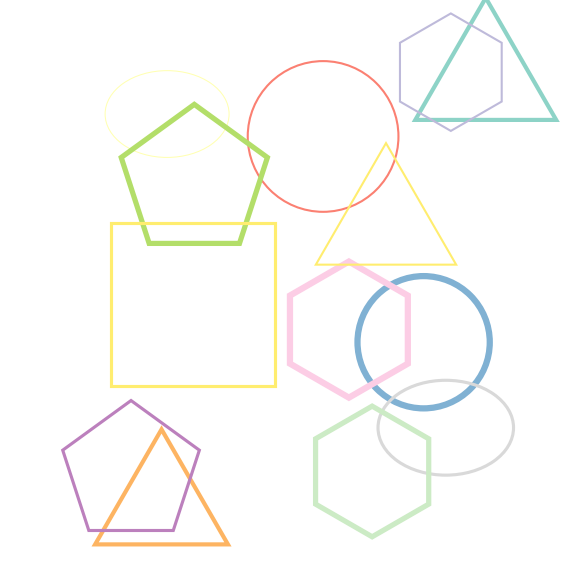[{"shape": "triangle", "thickness": 2, "radius": 0.7, "center": [0.841, 0.862]}, {"shape": "oval", "thickness": 0.5, "radius": 0.54, "center": [0.289, 0.802]}, {"shape": "hexagon", "thickness": 1, "radius": 0.51, "center": [0.781, 0.874]}, {"shape": "circle", "thickness": 1, "radius": 0.65, "center": [0.559, 0.763]}, {"shape": "circle", "thickness": 3, "radius": 0.57, "center": [0.734, 0.407]}, {"shape": "triangle", "thickness": 2, "radius": 0.66, "center": [0.28, 0.123]}, {"shape": "pentagon", "thickness": 2.5, "radius": 0.67, "center": [0.336, 0.685]}, {"shape": "hexagon", "thickness": 3, "radius": 0.59, "center": [0.604, 0.428]}, {"shape": "oval", "thickness": 1.5, "radius": 0.59, "center": [0.772, 0.259]}, {"shape": "pentagon", "thickness": 1.5, "radius": 0.62, "center": [0.227, 0.181]}, {"shape": "hexagon", "thickness": 2.5, "radius": 0.57, "center": [0.644, 0.183]}, {"shape": "square", "thickness": 1.5, "radius": 0.71, "center": [0.334, 0.472]}, {"shape": "triangle", "thickness": 1, "radius": 0.7, "center": [0.668, 0.611]}]